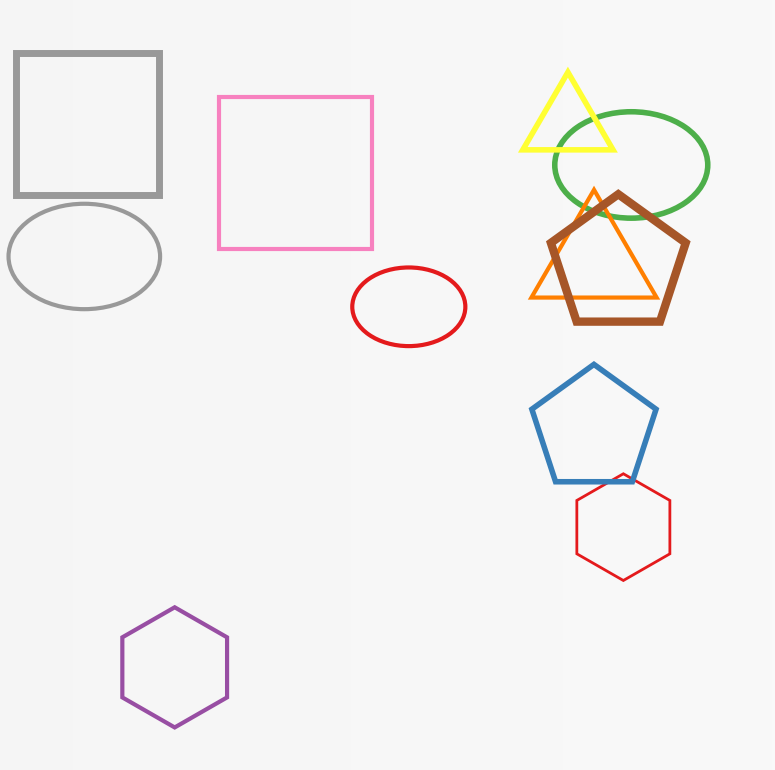[{"shape": "oval", "thickness": 1.5, "radius": 0.36, "center": [0.528, 0.602]}, {"shape": "hexagon", "thickness": 1, "radius": 0.35, "center": [0.804, 0.315]}, {"shape": "pentagon", "thickness": 2, "radius": 0.42, "center": [0.766, 0.443]}, {"shape": "oval", "thickness": 2, "radius": 0.49, "center": [0.815, 0.786]}, {"shape": "hexagon", "thickness": 1.5, "radius": 0.39, "center": [0.225, 0.133]}, {"shape": "triangle", "thickness": 1.5, "radius": 0.47, "center": [0.766, 0.66]}, {"shape": "triangle", "thickness": 2, "radius": 0.34, "center": [0.733, 0.839]}, {"shape": "pentagon", "thickness": 3, "radius": 0.46, "center": [0.798, 0.656]}, {"shape": "square", "thickness": 1.5, "radius": 0.49, "center": [0.381, 0.775]}, {"shape": "square", "thickness": 2.5, "radius": 0.46, "center": [0.113, 0.839]}, {"shape": "oval", "thickness": 1.5, "radius": 0.49, "center": [0.109, 0.667]}]